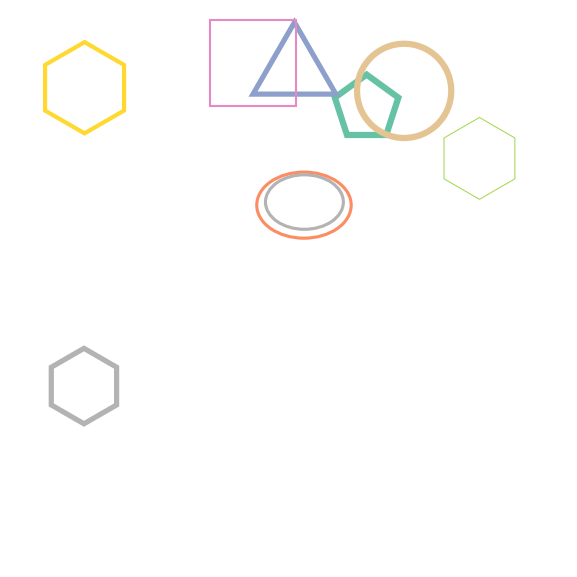[{"shape": "pentagon", "thickness": 3, "radius": 0.29, "center": [0.635, 0.812]}, {"shape": "oval", "thickness": 1.5, "radius": 0.41, "center": [0.526, 0.644]}, {"shape": "triangle", "thickness": 2.5, "radius": 0.41, "center": [0.51, 0.878]}, {"shape": "square", "thickness": 1, "radius": 0.37, "center": [0.438, 0.89]}, {"shape": "hexagon", "thickness": 0.5, "radius": 0.35, "center": [0.83, 0.725]}, {"shape": "hexagon", "thickness": 2, "radius": 0.39, "center": [0.146, 0.847]}, {"shape": "circle", "thickness": 3, "radius": 0.41, "center": [0.7, 0.842]}, {"shape": "oval", "thickness": 1.5, "radius": 0.34, "center": [0.527, 0.649]}, {"shape": "hexagon", "thickness": 2.5, "radius": 0.33, "center": [0.145, 0.331]}]